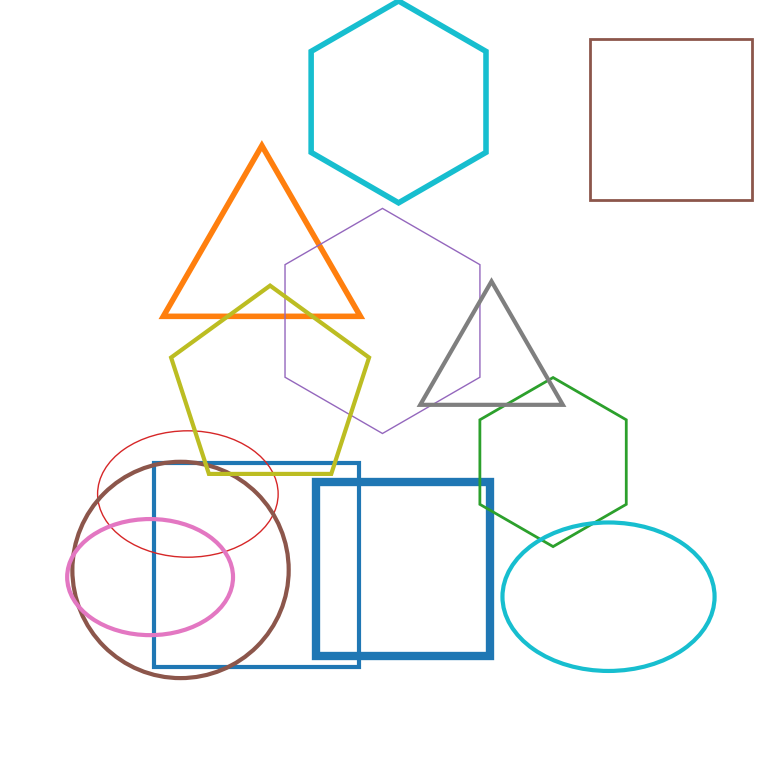[{"shape": "square", "thickness": 1.5, "radius": 0.66, "center": [0.333, 0.266]}, {"shape": "square", "thickness": 3, "radius": 0.57, "center": [0.523, 0.261]}, {"shape": "triangle", "thickness": 2, "radius": 0.74, "center": [0.34, 0.663]}, {"shape": "hexagon", "thickness": 1, "radius": 0.55, "center": [0.718, 0.4]}, {"shape": "oval", "thickness": 0.5, "radius": 0.59, "center": [0.244, 0.358]}, {"shape": "hexagon", "thickness": 0.5, "radius": 0.73, "center": [0.497, 0.583]}, {"shape": "circle", "thickness": 1.5, "radius": 0.7, "center": [0.234, 0.26]}, {"shape": "square", "thickness": 1, "radius": 0.52, "center": [0.871, 0.845]}, {"shape": "oval", "thickness": 1.5, "radius": 0.54, "center": [0.195, 0.251]}, {"shape": "triangle", "thickness": 1.5, "radius": 0.53, "center": [0.638, 0.528]}, {"shape": "pentagon", "thickness": 1.5, "radius": 0.68, "center": [0.351, 0.494]}, {"shape": "hexagon", "thickness": 2, "radius": 0.66, "center": [0.518, 0.868]}, {"shape": "oval", "thickness": 1.5, "radius": 0.69, "center": [0.79, 0.225]}]